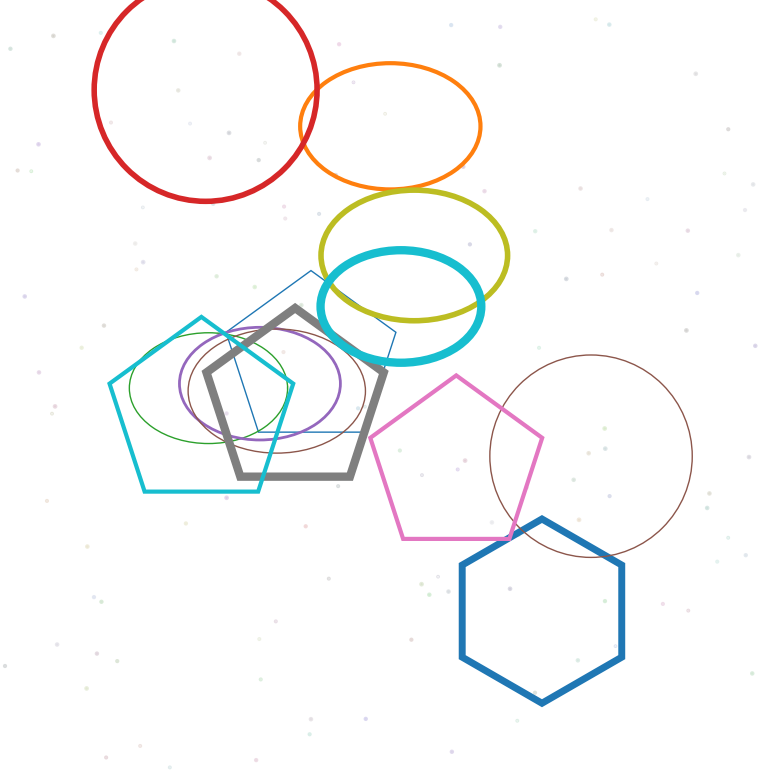[{"shape": "hexagon", "thickness": 2.5, "radius": 0.6, "center": [0.704, 0.206]}, {"shape": "pentagon", "thickness": 0.5, "radius": 0.58, "center": [0.404, 0.533]}, {"shape": "oval", "thickness": 1.5, "radius": 0.59, "center": [0.507, 0.836]}, {"shape": "oval", "thickness": 0.5, "radius": 0.51, "center": [0.271, 0.496]}, {"shape": "circle", "thickness": 2, "radius": 0.72, "center": [0.267, 0.883]}, {"shape": "oval", "thickness": 1, "radius": 0.52, "center": [0.338, 0.502]}, {"shape": "circle", "thickness": 0.5, "radius": 0.66, "center": [0.768, 0.408]}, {"shape": "oval", "thickness": 0.5, "radius": 0.58, "center": [0.359, 0.492]}, {"shape": "pentagon", "thickness": 1.5, "radius": 0.59, "center": [0.593, 0.395]}, {"shape": "pentagon", "thickness": 3, "radius": 0.61, "center": [0.383, 0.479]}, {"shape": "oval", "thickness": 2, "radius": 0.61, "center": [0.538, 0.668]}, {"shape": "oval", "thickness": 3, "radius": 0.52, "center": [0.521, 0.602]}, {"shape": "pentagon", "thickness": 1.5, "radius": 0.63, "center": [0.262, 0.463]}]